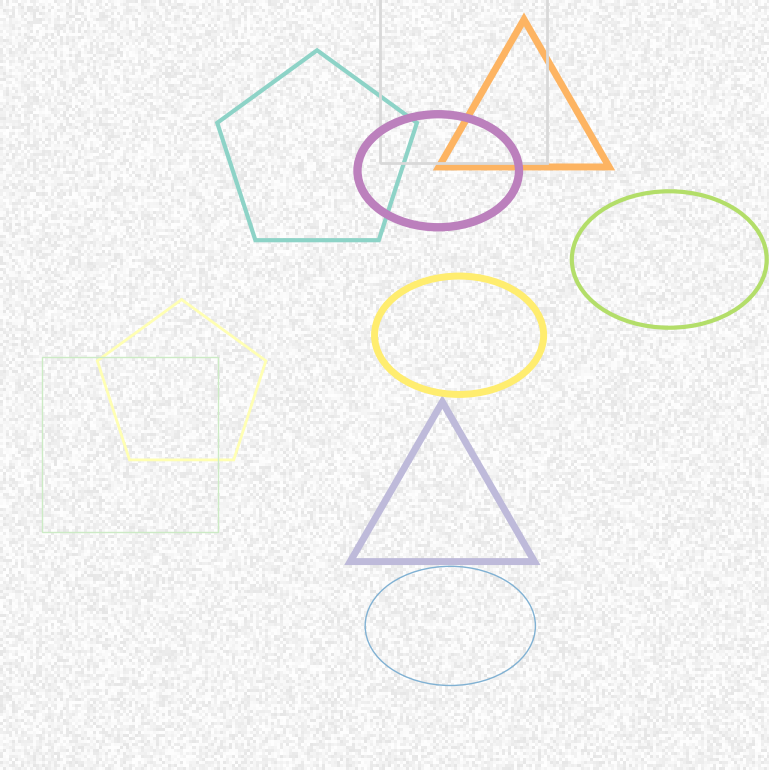[{"shape": "pentagon", "thickness": 1.5, "radius": 0.68, "center": [0.412, 0.798]}, {"shape": "pentagon", "thickness": 1, "radius": 0.58, "center": [0.236, 0.496]}, {"shape": "triangle", "thickness": 2.5, "radius": 0.69, "center": [0.574, 0.34]}, {"shape": "oval", "thickness": 0.5, "radius": 0.55, "center": [0.585, 0.187]}, {"shape": "triangle", "thickness": 2.5, "radius": 0.64, "center": [0.681, 0.847]}, {"shape": "oval", "thickness": 1.5, "radius": 0.63, "center": [0.869, 0.663]}, {"shape": "square", "thickness": 1, "radius": 0.54, "center": [0.602, 0.897]}, {"shape": "oval", "thickness": 3, "radius": 0.52, "center": [0.569, 0.778]}, {"shape": "square", "thickness": 0.5, "radius": 0.57, "center": [0.169, 0.423]}, {"shape": "oval", "thickness": 2.5, "radius": 0.55, "center": [0.596, 0.565]}]